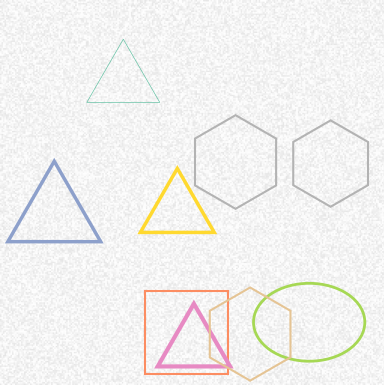[{"shape": "triangle", "thickness": 0.5, "radius": 0.55, "center": [0.32, 0.789]}, {"shape": "square", "thickness": 1.5, "radius": 0.53, "center": [0.484, 0.136]}, {"shape": "triangle", "thickness": 2.5, "radius": 0.7, "center": [0.141, 0.442]}, {"shape": "triangle", "thickness": 3, "radius": 0.54, "center": [0.504, 0.103]}, {"shape": "oval", "thickness": 2, "radius": 0.72, "center": [0.803, 0.163]}, {"shape": "triangle", "thickness": 2.5, "radius": 0.55, "center": [0.461, 0.452]}, {"shape": "hexagon", "thickness": 1.5, "radius": 0.6, "center": [0.65, 0.132]}, {"shape": "hexagon", "thickness": 1.5, "radius": 0.56, "center": [0.859, 0.575]}, {"shape": "hexagon", "thickness": 1.5, "radius": 0.61, "center": [0.612, 0.579]}]